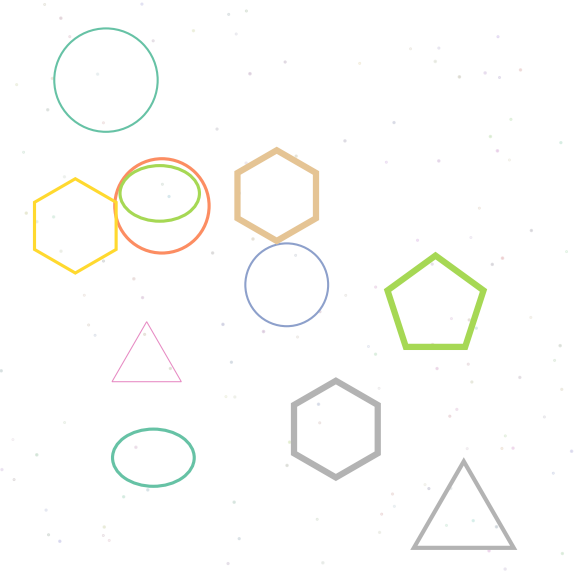[{"shape": "circle", "thickness": 1, "radius": 0.45, "center": [0.183, 0.86]}, {"shape": "oval", "thickness": 1.5, "radius": 0.35, "center": [0.266, 0.207]}, {"shape": "circle", "thickness": 1.5, "radius": 0.41, "center": [0.28, 0.643]}, {"shape": "circle", "thickness": 1, "radius": 0.36, "center": [0.497, 0.506]}, {"shape": "triangle", "thickness": 0.5, "radius": 0.35, "center": [0.254, 0.373]}, {"shape": "pentagon", "thickness": 3, "radius": 0.44, "center": [0.754, 0.469]}, {"shape": "oval", "thickness": 1.5, "radius": 0.34, "center": [0.277, 0.664]}, {"shape": "hexagon", "thickness": 1.5, "radius": 0.41, "center": [0.13, 0.608]}, {"shape": "hexagon", "thickness": 3, "radius": 0.39, "center": [0.479, 0.66]}, {"shape": "hexagon", "thickness": 3, "radius": 0.42, "center": [0.582, 0.256]}, {"shape": "triangle", "thickness": 2, "radius": 0.5, "center": [0.803, 0.1]}]